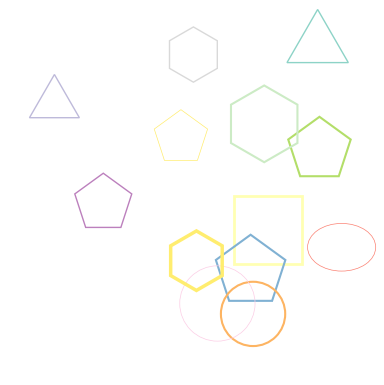[{"shape": "triangle", "thickness": 1, "radius": 0.46, "center": [0.825, 0.883]}, {"shape": "square", "thickness": 2, "radius": 0.44, "center": [0.695, 0.404]}, {"shape": "triangle", "thickness": 1, "radius": 0.37, "center": [0.141, 0.732]}, {"shape": "oval", "thickness": 0.5, "radius": 0.44, "center": [0.887, 0.358]}, {"shape": "pentagon", "thickness": 1.5, "radius": 0.47, "center": [0.651, 0.295]}, {"shape": "circle", "thickness": 1.5, "radius": 0.42, "center": [0.657, 0.185]}, {"shape": "pentagon", "thickness": 1.5, "radius": 0.43, "center": [0.83, 0.611]}, {"shape": "circle", "thickness": 0.5, "radius": 0.49, "center": [0.565, 0.212]}, {"shape": "hexagon", "thickness": 1, "radius": 0.36, "center": [0.502, 0.858]}, {"shape": "pentagon", "thickness": 1, "radius": 0.39, "center": [0.268, 0.472]}, {"shape": "hexagon", "thickness": 1.5, "radius": 0.5, "center": [0.686, 0.678]}, {"shape": "pentagon", "thickness": 0.5, "radius": 0.36, "center": [0.47, 0.642]}, {"shape": "hexagon", "thickness": 2.5, "radius": 0.39, "center": [0.51, 0.323]}]